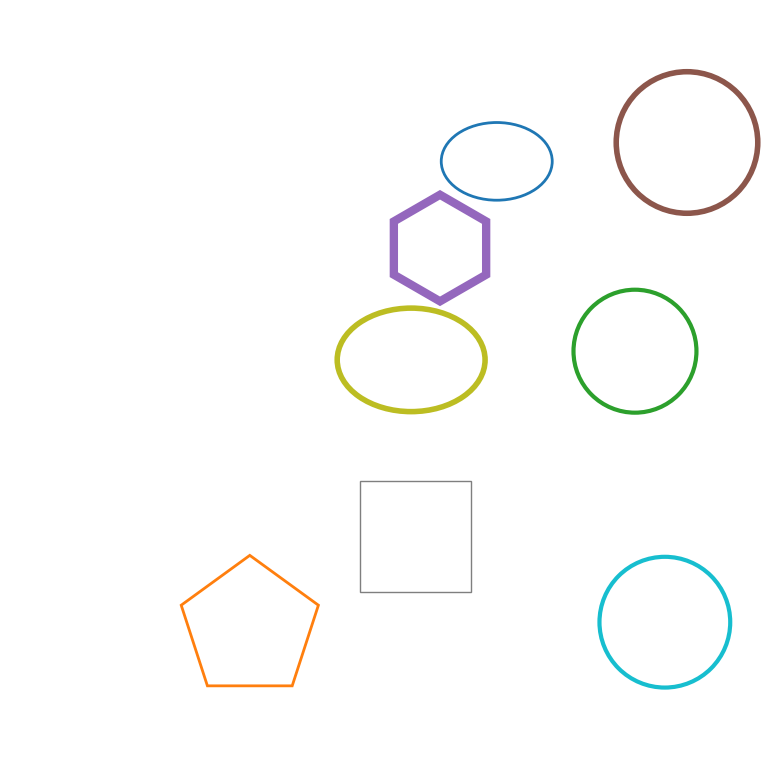[{"shape": "oval", "thickness": 1, "radius": 0.36, "center": [0.645, 0.79]}, {"shape": "pentagon", "thickness": 1, "radius": 0.47, "center": [0.324, 0.185]}, {"shape": "circle", "thickness": 1.5, "radius": 0.4, "center": [0.825, 0.544]}, {"shape": "hexagon", "thickness": 3, "radius": 0.35, "center": [0.571, 0.678]}, {"shape": "circle", "thickness": 2, "radius": 0.46, "center": [0.892, 0.815]}, {"shape": "square", "thickness": 0.5, "radius": 0.36, "center": [0.54, 0.303]}, {"shape": "oval", "thickness": 2, "radius": 0.48, "center": [0.534, 0.533]}, {"shape": "circle", "thickness": 1.5, "radius": 0.42, "center": [0.863, 0.192]}]